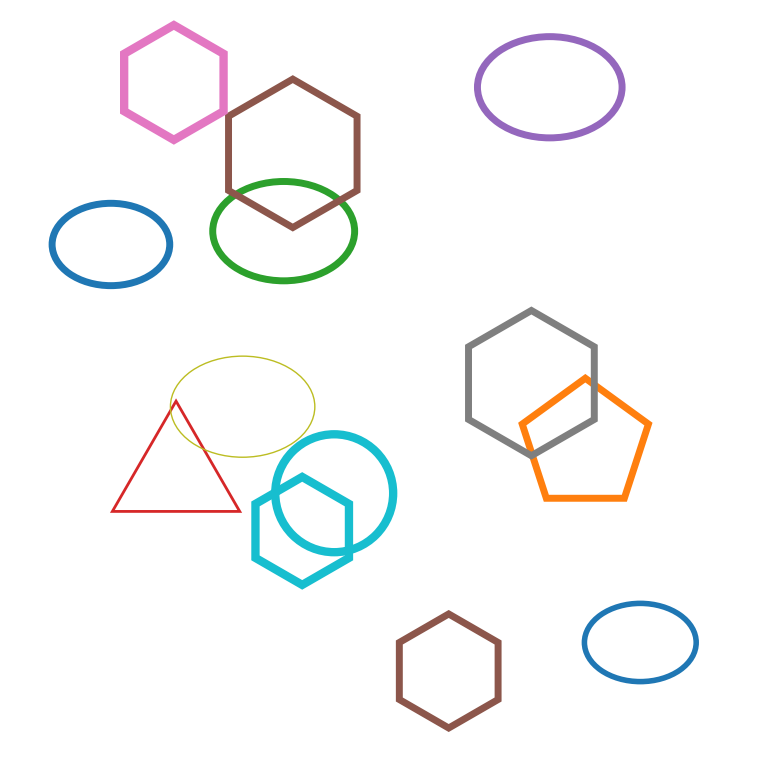[{"shape": "oval", "thickness": 2.5, "radius": 0.38, "center": [0.144, 0.682]}, {"shape": "oval", "thickness": 2, "radius": 0.36, "center": [0.832, 0.166]}, {"shape": "pentagon", "thickness": 2.5, "radius": 0.43, "center": [0.76, 0.423]}, {"shape": "oval", "thickness": 2.5, "radius": 0.46, "center": [0.368, 0.7]}, {"shape": "triangle", "thickness": 1, "radius": 0.48, "center": [0.229, 0.384]}, {"shape": "oval", "thickness": 2.5, "radius": 0.47, "center": [0.714, 0.887]}, {"shape": "hexagon", "thickness": 2.5, "radius": 0.37, "center": [0.583, 0.129]}, {"shape": "hexagon", "thickness": 2.5, "radius": 0.48, "center": [0.38, 0.801]}, {"shape": "hexagon", "thickness": 3, "radius": 0.37, "center": [0.226, 0.893]}, {"shape": "hexagon", "thickness": 2.5, "radius": 0.47, "center": [0.69, 0.502]}, {"shape": "oval", "thickness": 0.5, "radius": 0.47, "center": [0.315, 0.472]}, {"shape": "circle", "thickness": 3, "radius": 0.38, "center": [0.434, 0.359]}, {"shape": "hexagon", "thickness": 3, "radius": 0.35, "center": [0.392, 0.311]}]